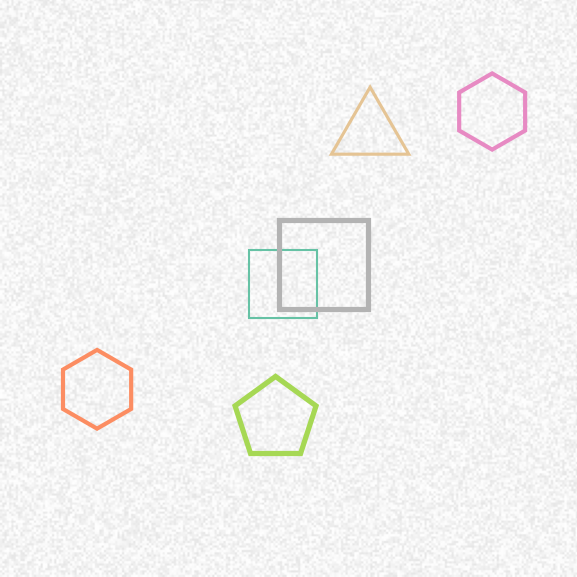[{"shape": "square", "thickness": 1, "radius": 0.3, "center": [0.491, 0.507]}, {"shape": "hexagon", "thickness": 2, "radius": 0.34, "center": [0.168, 0.325]}, {"shape": "hexagon", "thickness": 2, "radius": 0.33, "center": [0.852, 0.806]}, {"shape": "pentagon", "thickness": 2.5, "radius": 0.37, "center": [0.477, 0.274]}, {"shape": "triangle", "thickness": 1.5, "radius": 0.39, "center": [0.641, 0.771]}, {"shape": "square", "thickness": 2.5, "radius": 0.38, "center": [0.56, 0.541]}]